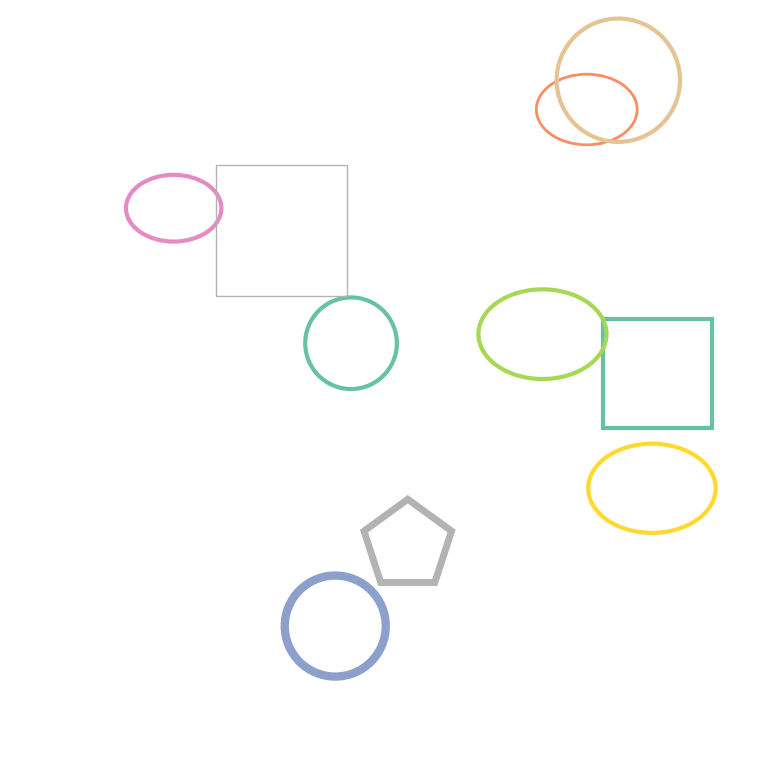[{"shape": "square", "thickness": 1.5, "radius": 0.35, "center": [0.854, 0.515]}, {"shape": "circle", "thickness": 1.5, "radius": 0.3, "center": [0.456, 0.554]}, {"shape": "oval", "thickness": 1, "radius": 0.33, "center": [0.762, 0.858]}, {"shape": "circle", "thickness": 3, "radius": 0.33, "center": [0.435, 0.187]}, {"shape": "oval", "thickness": 1.5, "radius": 0.31, "center": [0.226, 0.73]}, {"shape": "oval", "thickness": 1.5, "radius": 0.42, "center": [0.705, 0.566]}, {"shape": "oval", "thickness": 1.5, "radius": 0.41, "center": [0.847, 0.366]}, {"shape": "circle", "thickness": 1.5, "radius": 0.4, "center": [0.803, 0.896]}, {"shape": "pentagon", "thickness": 2.5, "radius": 0.3, "center": [0.53, 0.292]}, {"shape": "square", "thickness": 0.5, "radius": 0.42, "center": [0.365, 0.701]}]